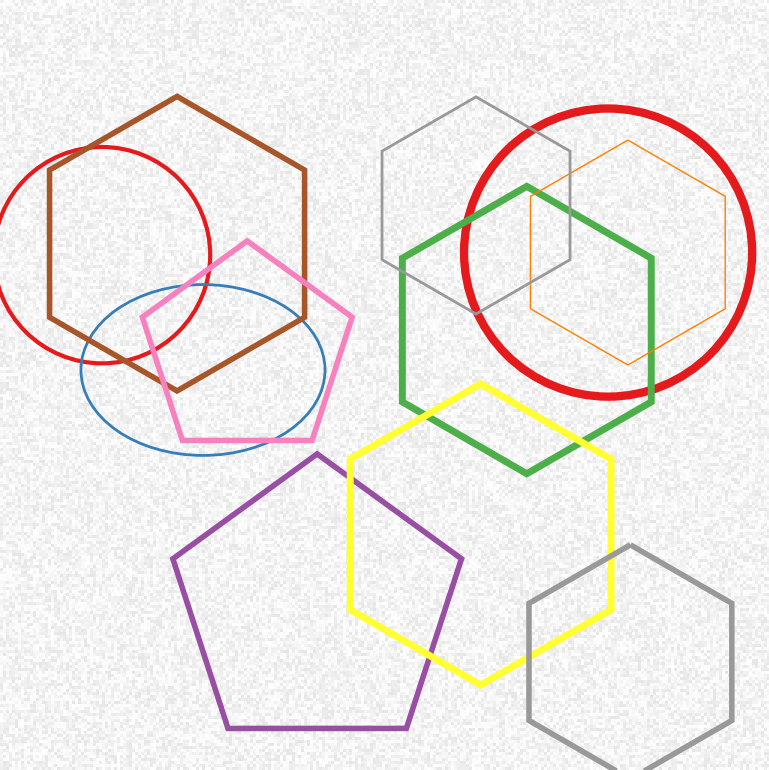[{"shape": "circle", "thickness": 3, "radius": 0.94, "center": [0.79, 0.672]}, {"shape": "circle", "thickness": 1.5, "radius": 0.7, "center": [0.132, 0.669]}, {"shape": "oval", "thickness": 1, "radius": 0.79, "center": [0.264, 0.519]}, {"shape": "hexagon", "thickness": 2.5, "radius": 0.93, "center": [0.684, 0.571]}, {"shape": "pentagon", "thickness": 2, "radius": 0.99, "center": [0.412, 0.213]}, {"shape": "hexagon", "thickness": 0.5, "radius": 0.73, "center": [0.815, 0.672]}, {"shape": "hexagon", "thickness": 2.5, "radius": 0.98, "center": [0.624, 0.306]}, {"shape": "hexagon", "thickness": 2, "radius": 0.96, "center": [0.23, 0.684]}, {"shape": "pentagon", "thickness": 2, "radius": 0.72, "center": [0.321, 0.544]}, {"shape": "hexagon", "thickness": 1, "radius": 0.7, "center": [0.618, 0.733]}, {"shape": "hexagon", "thickness": 2, "radius": 0.76, "center": [0.819, 0.14]}]